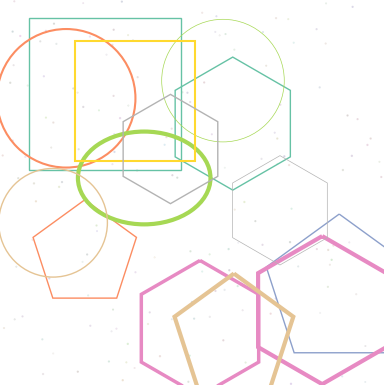[{"shape": "square", "thickness": 1, "radius": 0.99, "center": [0.272, 0.755]}, {"shape": "hexagon", "thickness": 1, "radius": 0.86, "center": [0.605, 0.679]}, {"shape": "pentagon", "thickness": 1, "radius": 0.71, "center": [0.22, 0.34]}, {"shape": "circle", "thickness": 1.5, "radius": 0.9, "center": [0.172, 0.745]}, {"shape": "pentagon", "thickness": 1, "radius": 1.0, "center": [0.881, 0.245]}, {"shape": "hexagon", "thickness": 3, "radius": 0.96, "center": [0.837, 0.194]}, {"shape": "hexagon", "thickness": 2.5, "radius": 0.88, "center": [0.519, 0.148]}, {"shape": "oval", "thickness": 3, "radius": 0.86, "center": [0.375, 0.538]}, {"shape": "circle", "thickness": 0.5, "radius": 0.8, "center": [0.579, 0.791]}, {"shape": "square", "thickness": 1.5, "radius": 0.78, "center": [0.351, 0.737]}, {"shape": "circle", "thickness": 1, "radius": 0.71, "center": [0.138, 0.421]}, {"shape": "pentagon", "thickness": 3, "radius": 0.81, "center": [0.608, 0.127]}, {"shape": "hexagon", "thickness": 1, "radius": 0.71, "center": [0.443, 0.613]}, {"shape": "hexagon", "thickness": 0.5, "radius": 0.71, "center": [0.727, 0.454]}]